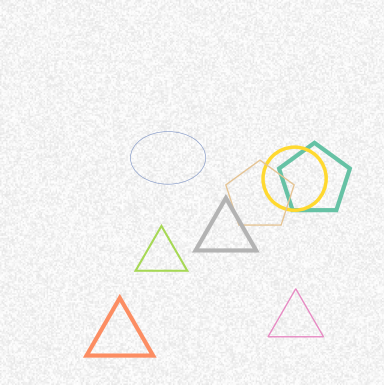[{"shape": "pentagon", "thickness": 3, "radius": 0.48, "center": [0.817, 0.532]}, {"shape": "triangle", "thickness": 3, "radius": 0.5, "center": [0.311, 0.126]}, {"shape": "oval", "thickness": 0.5, "radius": 0.49, "center": [0.437, 0.59]}, {"shape": "triangle", "thickness": 1, "radius": 0.42, "center": [0.768, 0.167]}, {"shape": "triangle", "thickness": 1.5, "radius": 0.39, "center": [0.419, 0.336]}, {"shape": "circle", "thickness": 2.5, "radius": 0.41, "center": [0.765, 0.536]}, {"shape": "pentagon", "thickness": 1, "radius": 0.47, "center": [0.675, 0.491]}, {"shape": "triangle", "thickness": 3, "radius": 0.45, "center": [0.587, 0.395]}]